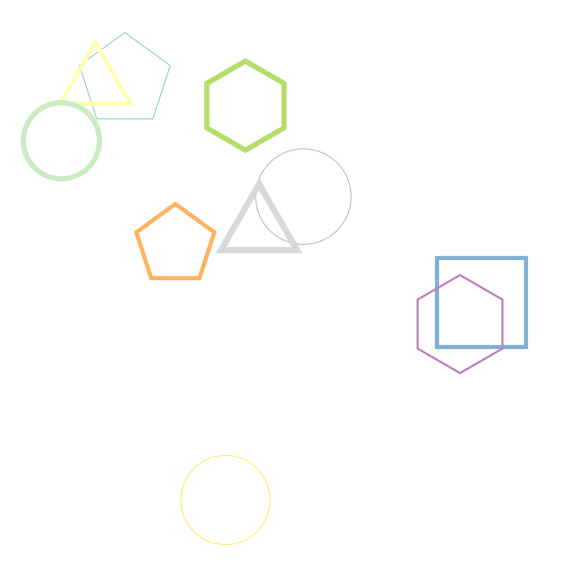[{"shape": "pentagon", "thickness": 0.5, "radius": 0.41, "center": [0.216, 0.86]}, {"shape": "triangle", "thickness": 2, "radius": 0.35, "center": [0.165, 0.855]}, {"shape": "circle", "thickness": 0.5, "radius": 0.41, "center": [0.525, 0.659]}, {"shape": "square", "thickness": 2, "radius": 0.39, "center": [0.834, 0.475]}, {"shape": "pentagon", "thickness": 2, "radius": 0.36, "center": [0.304, 0.575]}, {"shape": "hexagon", "thickness": 2.5, "radius": 0.39, "center": [0.425, 0.816]}, {"shape": "triangle", "thickness": 3, "radius": 0.38, "center": [0.449, 0.604]}, {"shape": "hexagon", "thickness": 1, "radius": 0.42, "center": [0.797, 0.438]}, {"shape": "circle", "thickness": 2.5, "radius": 0.33, "center": [0.106, 0.756]}, {"shape": "circle", "thickness": 0.5, "radius": 0.39, "center": [0.39, 0.133]}]